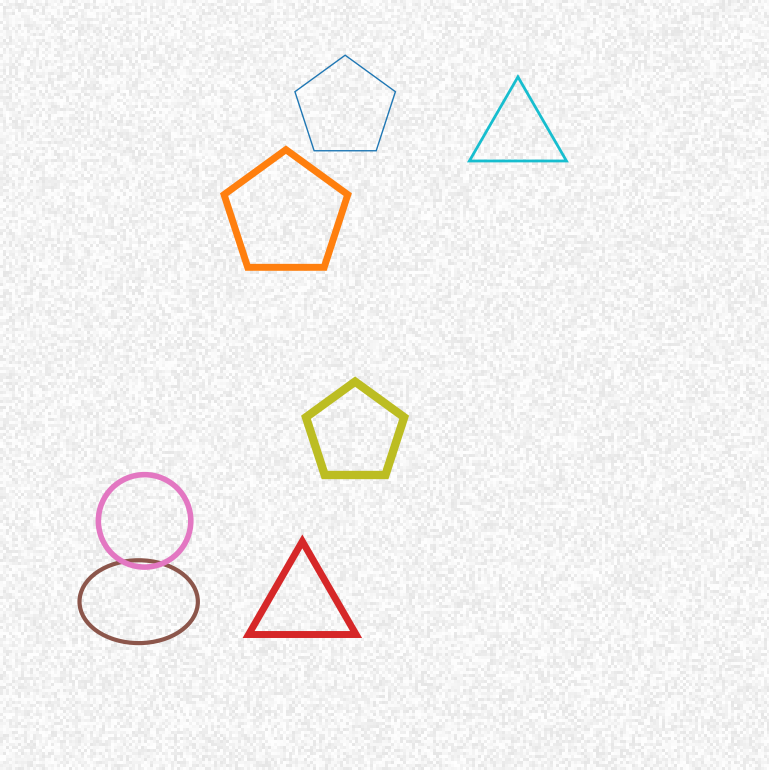[{"shape": "pentagon", "thickness": 0.5, "radius": 0.34, "center": [0.448, 0.86]}, {"shape": "pentagon", "thickness": 2.5, "radius": 0.42, "center": [0.371, 0.721]}, {"shape": "triangle", "thickness": 2.5, "radius": 0.4, "center": [0.393, 0.216]}, {"shape": "oval", "thickness": 1.5, "radius": 0.38, "center": [0.18, 0.219]}, {"shape": "circle", "thickness": 2, "radius": 0.3, "center": [0.188, 0.324]}, {"shape": "pentagon", "thickness": 3, "radius": 0.34, "center": [0.461, 0.437]}, {"shape": "triangle", "thickness": 1, "radius": 0.36, "center": [0.673, 0.827]}]